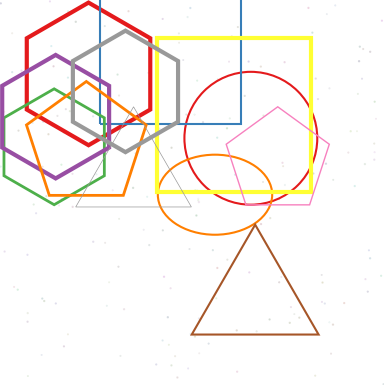[{"shape": "hexagon", "thickness": 3, "radius": 0.93, "center": [0.23, 0.808]}, {"shape": "circle", "thickness": 1.5, "radius": 0.86, "center": [0.652, 0.641]}, {"shape": "square", "thickness": 1.5, "radius": 0.91, "center": [0.442, 0.861]}, {"shape": "hexagon", "thickness": 2, "radius": 0.75, "center": [0.141, 0.619]}, {"shape": "hexagon", "thickness": 3, "radius": 0.8, "center": [0.145, 0.697]}, {"shape": "oval", "thickness": 1.5, "radius": 0.74, "center": [0.558, 0.494]}, {"shape": "pentagon", "thickness": 2, "radius": 0.82, "center": [0.224, 0.625]}, {"shape": "square", "thickness": 3, "radius": 1.0, "center": [0.608, 0.701]}, {"shape": "triangle", "thickness": 1.5, "radius": 0.95, "center": [0.663, 0.226]}, {"shape": "pentagon", "thickness": 1, "radius": 0.7, "center": [0.721, 0.582]}, {"shape": "hexagon", "thickness": 3, "radius": 0.79, "center": [0.326, 0.763]}, {"shape": "triangle", "thickness": 0.5, "radius": 0.87, "center": [0.347, 0.549]}]